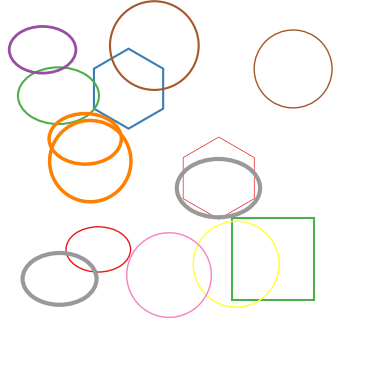[{"shape": "oval", "thickness": 1, "radius": 0.42, "center": [0.255, 0.352]}, {"shape": "hexagon", "thickness": 0.5, "radius": 0.53, "center": [0.568, 0.537]}, {"shape": "hexagon", "thickness": 1.5, "radius": 0.52, "center": [0.334, 0.77]}, {"shape": "square", "thickness": 1.5, "radius": 0.53, "center": [0.709, 0.328]}, {"shape": "oval", "thickness": 1.5, "radius": 0.53, "center": [0.152, 0.751]}, {"shape": "oval", "thickness": 2, "radius": 0.43, "center": [0.111, 0.871]}, {"shape": "circle", "thickness": 2.5, "radius": 0.53, "center": [0.235, 0.582]}, {"shape": "oval", "thickness": 2.5, "radius": 0.47, "center": [0.221, 0.639]}, {"shape": "circle", "thickness": 1, "radius": 0.56, "center": [0.614, 0.314]}, {"shape": "circle", "thickness": 1, "radius": 0.51, "center": [0.761, 0.821]}, {"shape": "circle", "thickness": 1.5, "radius": 0.58, "center": [0.401, 0.882]}, {"shape": "circle", "thickness": 1, "radius": 0.55, "center": [0.439, 0.286]}, {"shape": "oval", "thickness": 3, "radius": 0.48, "center": [0.155, 0.276]}, {"shape": "oval", "thickness": 3, "radius": 0.54, "center": [0.567, 0.511]}]